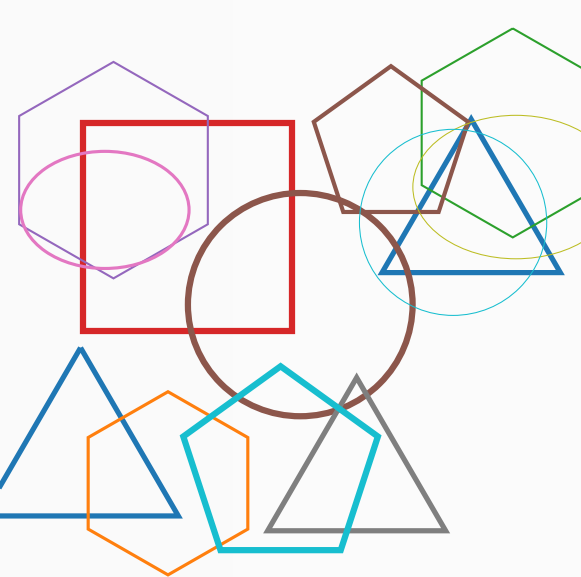[{"shape": "triangle", "thickness": 2.5, "radius": 0.89, "center": [0.811, 0.616]}, {"shape": "triangle", "thickness": 2.5, "radius": 0.97, "center": [0.139, 0.203]}, {"shape": "hexagon", "thickness": 1.5, "radius": 0.79, "center": [0.289, 0.162]}, {"shape": "hexagon", "thickness": 1, "radius": 0.9, "center": [0.882, 0.769]}, {"shape": "square", "thickness": 3, "radius": 0.9, "center": [0.322, 0.606]}, {"shape": "hexagon", "thickness": 1, "radius": 0.94, "center": [0.195, 0.705]}, {"shape": "pentagon", "thickness": 2, "radius": 0.7, "center": [0.673, 0.745]}, {"shape": "circle", "thickness": 3, "radius": 0.97, "center": [0.517, 0.472]}, {"shape": "oval", "thickness": 1.5, "radius": 0.72, "center": [0.18, 0.636]}, {"shape": "triangle", "thickness": 2.5, "radius": 0.88, "center": [0.614, 0.168]}, {"shape": "oval", "thickness": 0.5, "radius": 0.89, "center": [0.888, 0.675]}, {"shape": "circle", "thickness": 0.5, "radius": 0.81, "center": [0.78, 0.614]}, {"shape": "pentagon", "thickness": 3, "radius": 0.88, "center": [0.483, 0.189]}]